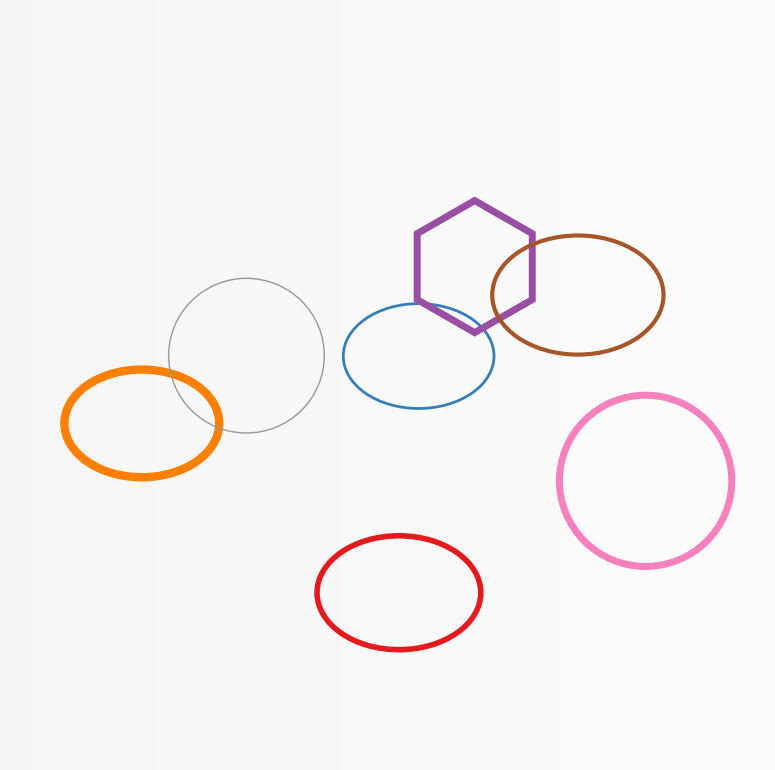[{"shape": "oval", "thickness": 2, "radius": 0.53, "center": [0.515, 0.23]}, {"shape": "oval", "thickness": 1, "radius": 0.49, "center": [0.54, 0.538]}, {"shape": "hexagon", "thickness": 2.5, "radius": 0.43, "center": [0.613, 0.654]}, {"shape": "oval", "thickness": 3, "radius": 0.5, "center": [0.183, 0.45]}, {"shape": "oval", "thickness": 1.5, "radius": 0.55, "center": [0.746, 0.617]}, {"shape": "circle", "thickness": 2.5, "radius": 0.56, "center": [0.833, 0.376]}, {"shape": "circle", "thickness": 0.5, "radius": 0.5, "center": [0.318, 0.538]}]